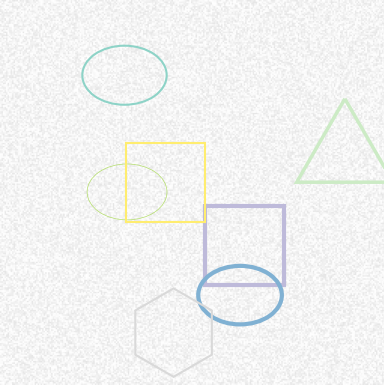[{"shape": "oval", "thickness": 1.5, "radius": 0.55, "center": [0.323, 0.805]}, {"shape": "square", "thickness": 3, "radius": 0.51, "center": [0.635, 0.363]}, {"shape": "oval", "thickness": 3, "radius": 0.54, "center": [0.624, 0.233]}, {"shape": "oval", "thickness": 0.5, "radius": 0.52, "center": [0.33, 0.501]}, {"shape": "hexagon", "thickness": 1.5, "radius": 0.57, "center": [0.451, 0.136]}, {"shape": "triangle", "thickness": 2.5, "radius": 0.72, "center": [0.896, 0.599]}, {"shape": "square", "thickness": 1.5, "radius": 0.51, "center": [0.429, 0.526]}]